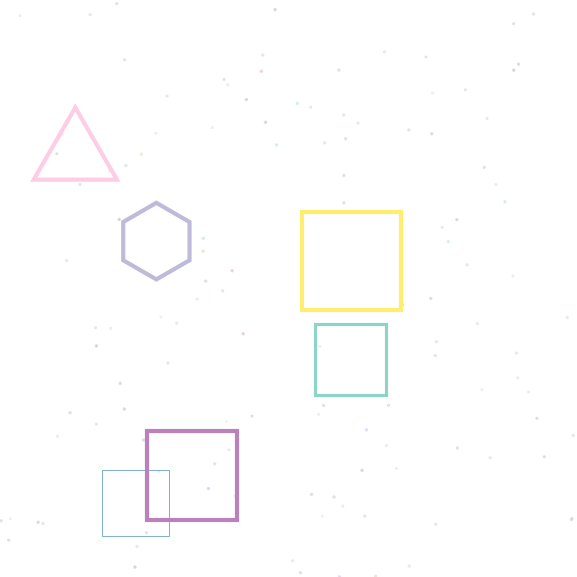[{"shape": "square", "thickness": 1.5, "radius": 0.31, "center": [0.607, 0.376]}, {"shape": "hexagon", "thickness": 2, "radius": 0.33, "center": [0.271, 0.582]}, {"shape": "square", "thickness": 0.5, "radius": 0.29, "center": [0.235, 0.128]}, {"shape": "triangle", "thickness": 2, "radius": 0.42, "center": [0.13, 0.73]}, {"shape": "square", "thickness": 2, "radius": 0.39, "center": [0.332, 0.176]}, {"shape": "square", "thickness": 2, "radius": 0.43, "center": [0.609, 0.547]}]